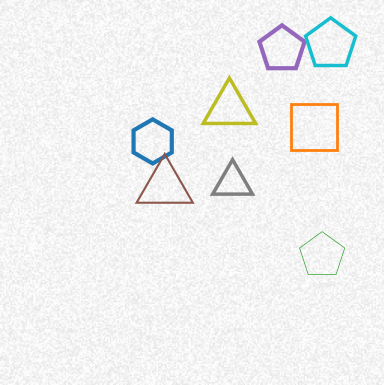[{"shape": "hexagon", "thickness": 3, "radius": 0.29, "center": [0.397, 0.633]}, {"shape": "square", "thickness": 2, "radius": 0.3, "center": [0.816, 0.67]}, {"shape": "pentagon", "thickness": 0.5, "radius": 0.31, "center": [0.837, 0.337]}, {"shape": "pentagon", "thickness": 3, "radius": 0.31, "center": [0.732, 0.873]}, {"shape": "triangle", "thickness": 1.5, "radius": 0.42, "center": [0.428, 0.516]}, {"shape": "triangle", "thickness": 2.5, "radius": 0.3, "center": [0.604, 0.526]}, {"shape": "triangle", "thickness": 2.5, "radius": 0.39, "center": [0.596, 0.719]}, {"shape": "pentagon", "thickness": 2.5, "radius": 0.34, "center": [0.859, 0.885]}]